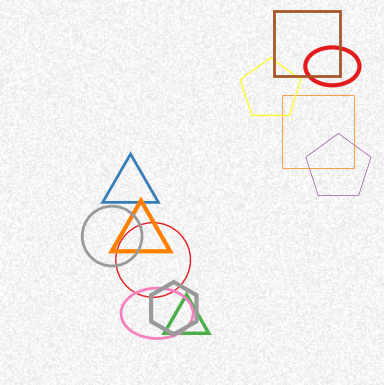[{"shape": "circle", "thickness": 1, "radius": 0.48, "center": [0.398, 0.325]}, {"shape": "oval", "thickness": 3, "radius": 0.35, "center": [0.863, 0.828]}, {"shape": "triangle", "thickness": 2, "radius": 0.42, "center": [0.339, 0.516]}, {"shape": "triangle", "thickness": 2.5, "radius": 0.33, "center": [0.484, 0.168]}, {"shape": "pentagon", "thickness": 0.5, "radius": 0.45, "center": [0.879, 0.564]}, {"shape": "square", "thickness": 0.5, "radius": 0.47, "center": [0.826, 0.658]}, {"shape": "triangle", "thickness": 3, "radius": 0.44, "center": [0.366, 0.391]}, {"shape": "pentagon", "thickness": 1, "radius": 0.41, "center": [0.703, 0.767]}, {"shape": "square", "thickness": 2, "radius": 0.43, "center": [0.798, 0.886]}, {"shape": "oval", "thickness": 2, "radius": 0.47, "center": [0.408, 0.186]}, {"shape": "circle", "thickness": 2, "radius": 0.39, "center": [0.291, 0.387]}, {"shape": "hexagon", "thickness": 3, "radius": 0.34, "center": [0.451, 0.199]}]